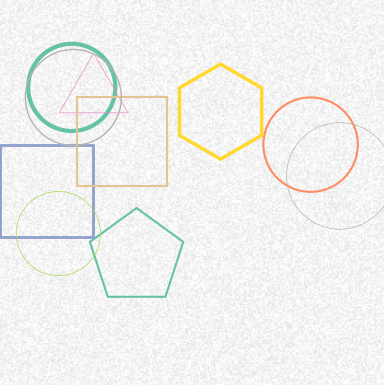[{"shape": "pentagon", "thickness": 1.5, "radius": 0.64, "center": [0.355, 0.332]}, {"shape": "circle", "thickness": 3, "radius": 0.57, "center": [0.186, 0.773]}, {"shape": "circle", "thickness": 1.5, "radius": 0.61, "center": [0.807, 0.624]}, {"shape": "square", "thickness": 2, "radius": 0.6, "center": [0.121, 0.504]}, {"shape": "triangle", "thickness": 0.5, "radius": 0.52, "center": [0.243, 0.759]}, {"shape": "circle", "thickness": 0.5, "radius": 0.55, "center": [0.152, 0.393]}, {"shape": "hexagon", "thickness": 2.5, "radius": 0.62, "center": [0.573, 0.71]}, {"shape": "square", "thickness": 1.5, "radius": 0.58, "center": [0.317, 0.633]}, {"shape": "circle", "thickness": 0.5, "radius": 0.69, "center": [0.883, 0.543]}, {"shape": "circle", "thickness": 1, "radius": 0.62, "center": [0.191, 0.747]}]